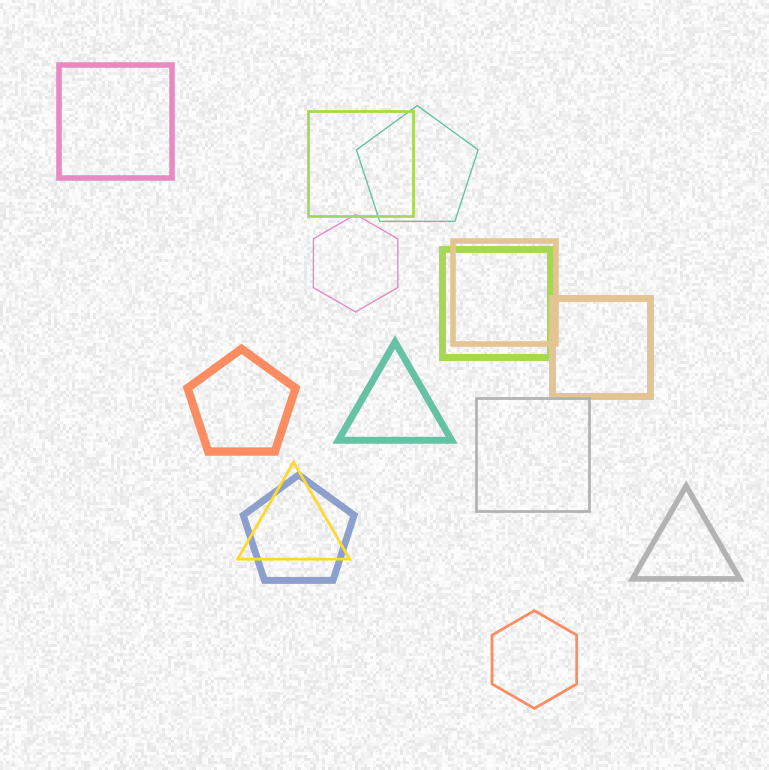[{"shape": "pentagon", "thickness": 0.5, "radius": 0.42, "center": [0.542, 0.78]}, {"shape": "triangle", "thickness": 2.5, "radius": 0.42, "center": [0.513, 0.471]}, {"shape": "hexagon", "thickness": 1, "radius": 0.32, "center": [0.694, 0.143]}, {"shape": "pentagon", "thickness": 3, "radius": 0.37, "center": [0.314, 0.473]}, {"shape": "pentagon", "thickness": 2.5, "radius": 0.38, "center": [0.388, 0.308]}, {"shape": "hexagon", "thickness": 0.5, "radius": 0.32, "center": [0.462, 0.658]}, {"shape": "square", "thickness": 2, "radius": 0.37, "center": [0.15, 0.842]}, {"shape": "square", "thickness": 2.5, "radius": 0.35, "center": [0.644, 0.607]}, {"shape": "square", "thickness": 1, "radius": 0.34, "center": [0.468, 0.788]}, {"shape": "triangle", "thickness": 1, "radius": 0.42, "center": [0.381, 0.316]}, {"shape": "square", "thickness": 2, "radius": 0.34, "center": [0.655, 0.62]}, {"shape": "square", "thickness": 2.5, "radius": 0.32, "center": [0.78, 0.549]}, {"shape": "triangle", "thickness": 2, "radius": 0.4, "center": [0.891, 0.288]}, {"shape": "square", "thickness": 1, "radius": 0.37, "center": [0.692, 0.409]}]